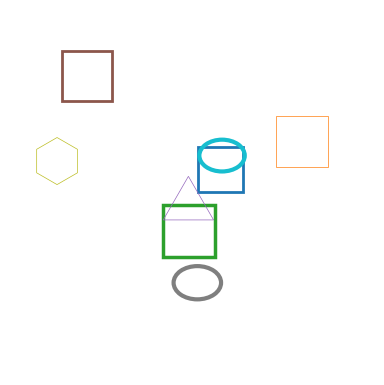[{"shape": "square", "thickness": 2, "radius": 0.29, "center": [0.573, 0.56]}, {"shape": "square", "thickness": 0.5, "radius": 0.33, "center": [0.785, 0.632]}, {"shape": "square", "thickness": 2.5, "radius": 0.34, "center": [0.491, 0.401]}, {"shape": "triangle", "thickness": 0.5, "radius": 0.38, "center": [0.489, 0.467]}, {"shape": "square", "thickness": 2, "radius": 0.33, "center": [0.226, 0.802]}, {"shape": "oval", "thickness": 3, "radius": 0.31, "center": [0.513, 0.266]}, {"shape": "hexagon", "thickness": 0.5, "radius": 0.31, "center": [0.148, 0.582]}, {"shape": "oval", "thickness": 3, "radius": 0.29, "center": [0.577, 0.596]}]